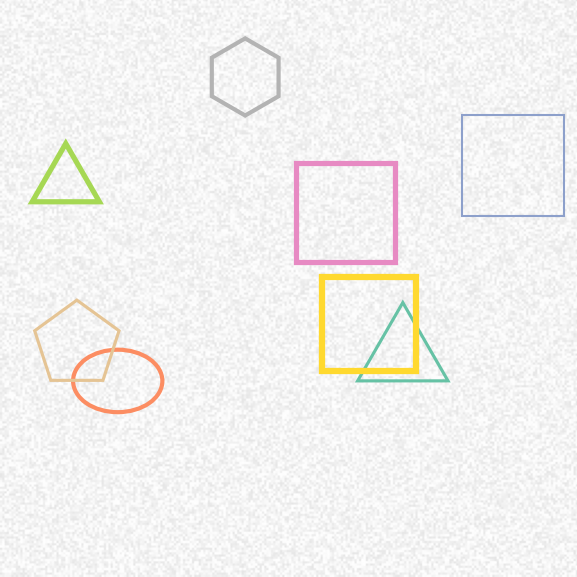[{"shape": "triangle", "thickness": 1.5, "radius": 0.45, "center": [0.697, 0.385]}, {"shape": "oval", "thickness": 2, "radius": 0.39, "center": [0.204, 0.339]}, {"shape": "square", "thickness": 1, "radius": 0.44, "center": [0.888, 0.712]}, {"shape": "square", "thickness": 2.5, "radius": 0.43, "center": [0.598, 0.632]}, {"shape": "triangle", "thickness": 2.5, "radius": 0.34, "center": [0.114, 0.683]}, {"shape": "square", "thickness": 3, "radius": 0.41, "center": [0.638, 0.438]}, {"shape": "pentagon", "thickness": 1.5, "radius": 0.38, "center": [0.133, 0.403]}, {"shape": "hexagon", "thickness": 2, "radius": 0.33, "center": [0.425, 0.866]}]